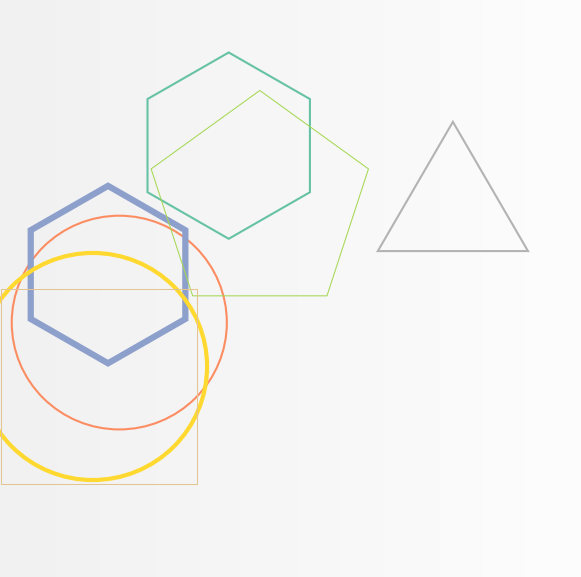[{"shape": "hexagon", "thickness": 1, "radius": 0.81, "center": [0.393, 0.747]}, {"shape": "circle", "thickness": 1, "radius": 0.93, "center": [0.205, 0.441]}, {"shape": "hexagon", "thickness": 3, "radius": 0.77, "center": [0.186, 0.524]}, {"shape": "pentagon", "thickness": 0.5, "radius": 0.98, "center": [0.447, 0.646]}, {"shape": "circle", "thickness": 2, "radius": 0.98, "center": [0.16, 0.365]}, {"shape": "square", "thickness": 0.5, "radius": 0.85, "center": [0.17, 0.329]}, {"shape": "triangle", "thickness": 1, "radius": 0.75, "center": [0.779, 0.639]}]